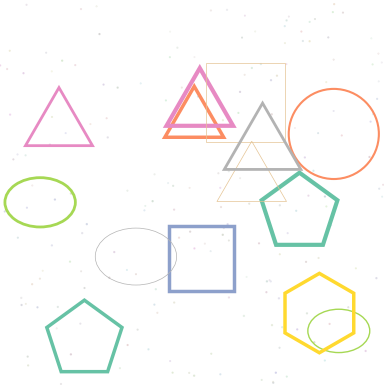[{"shape": "pentagon", "thickness": 2.5, "radius": 0.51, "center": [0.219, 0.118]}, {"shape": "pentagon", "thickness": 3, "radius": 0.52, "center": [0.778, 0.448]}, {"shape": "triangle", "thickness": 2.5, "radius": 0.44, "center": [0.505, 0.688]}, {"shape": "circle", "thickness": 1.5, "radius": 0.59, "center": [0.867, 0.652]}, {"shape": "square", "thickness": 2.5, "radius": 0.43, "center": [0.523, 0.328]}, {"shape": "triangle", "thickness": 3, "radius": 0.5, "center": [0.519, 0.723]}, {"shape": "triangle", "thickness": 2, "radius": 0.5, "center": [0.153, 0.672]}, {"shape": "oval", "thickness": 2, "radius": 0.46, "center": [0.104, 0.474]}, {"shape": "oval", "thickness": 1, "radius": 0.4, "center": [0.88, 0.141]}, {"shape": "hexagon", "thickness": 2.5, "radius": 0.52, "center": [0.83, 0.187]}, {"shape": "square", "thickness": 0.5, "radius": 0.51, "center": [0.638, 0.734]}, {"shape": "triangle", "thickness": 0.5, "radius": 0.52, "center": [0.654, 0.529]}, {"shape": "oval", "thickness": 0.5, "radius": 0.53, "center": [0.353, 0.334]}, {"shape": "triangle", "thickness": 2, "radius": 0.57, "center": [0.682, 0.617]}]